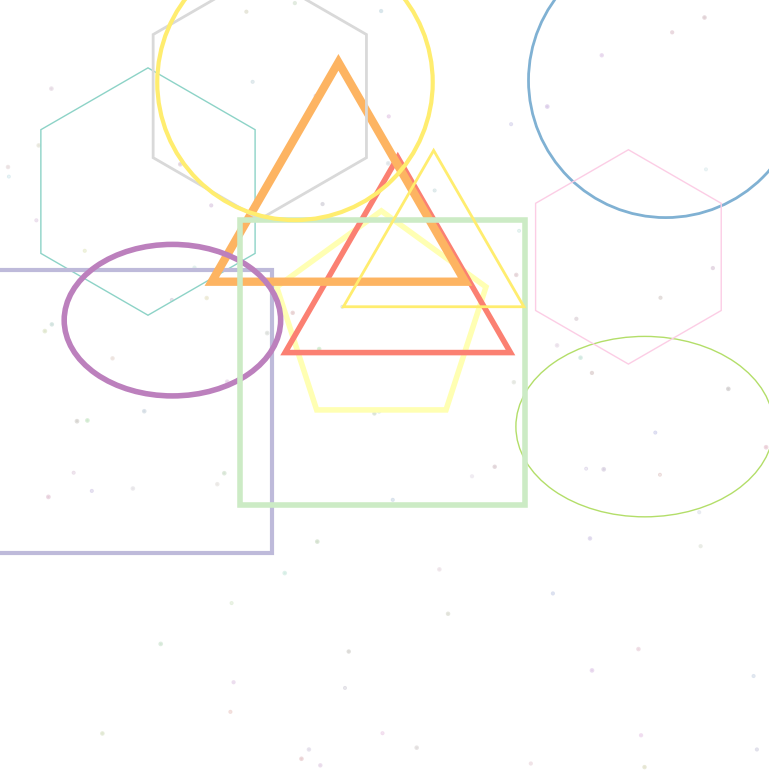[{"shape": "hexagon", "thickness": 0.5, "radius": 0.8, "center": [0.192, 0.751]}, {"shape": "pentagon", "thickness": 2, "radius": 0.71, "center": [0.495, 0.583]}, {"shape": "square", "thickness": 1.5, "radius": 0.92, "center": [0.169, 0.465]}, {"shape": "triangle", "thickness": 2, "radius": 0.85, "center": [0.517, 0.627]}, {"shape": "circle", "thickness": 1, "radius": 0.89, "center": [0.865, 0.896]}, {"shape": "triangle", "thickness": 3, "radius": 0.95, "center": [0.44, 0.729]}, {"shape": "oval", "thickness": 0.5, "radius": 0.84, "center": [0.837, 0.446]}, {"shape": "hexagon", "thickness": 0.5, "radius": 0.7, "center": [0.816, 0.666]}, {"shape": "hexagon", "thickness": 1, "radius": 0.8, "center": [0.337, 0.875]}, {"shape": "oval", "thickness": 2, "radius": 0.7, "center": [0.224, 0.584]}, {"shape": "square", "thickness": 2, "radius": 0.93, "center": [0.497, 0.529]}, {"shape": "triangle", "thickness": 1, "radius": 0.68, "center": [0.563, 0.669]}, {"shape": "circle", "thickness": 1.5, "radius": 0.89, "center": [0.383, 0.893]}]